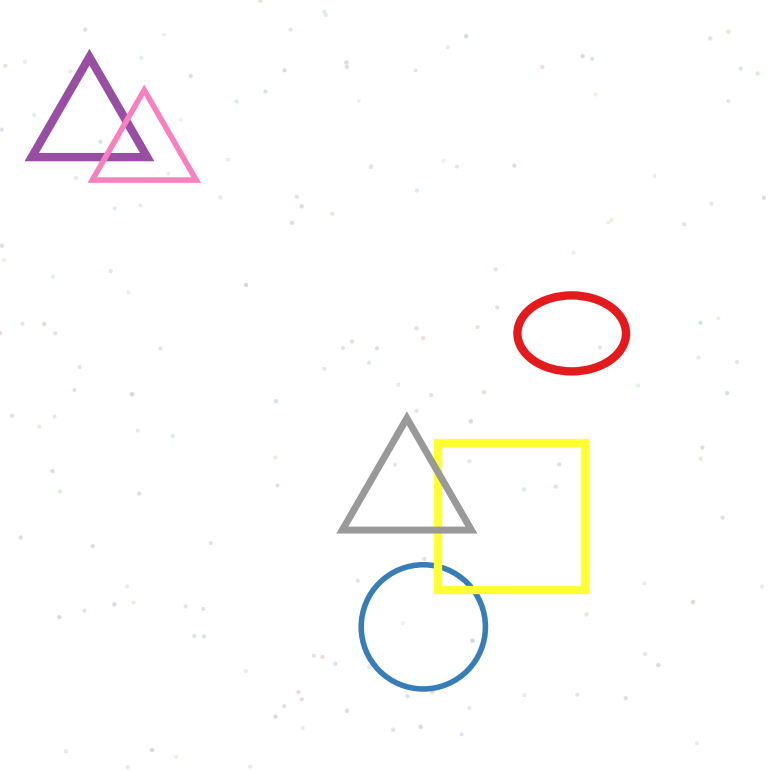[{"shape": "oval", "thickness": 3, "radius": 0.35, "center": [0.742, 0.567]}, {"shape": "circle", "thickness": 2, "radius": 0.4, "center": [0.55, 0.186]}, {"shape": "triangle", "thickness": 3, "radius": 0.43, "center": [0.116, 0.839]}, {"shape": "square", "thickness": 3, "radius": 0.48, "center": [0.665, 0.329]}, {"shape": "triangle", "thickness": 2, "radius": 0.39, "center": [0.187, 0.805]}, {"shape": "triangle", "thickness": 2.5, "radius": 0.48, "center": [0.528, 0.36]}]